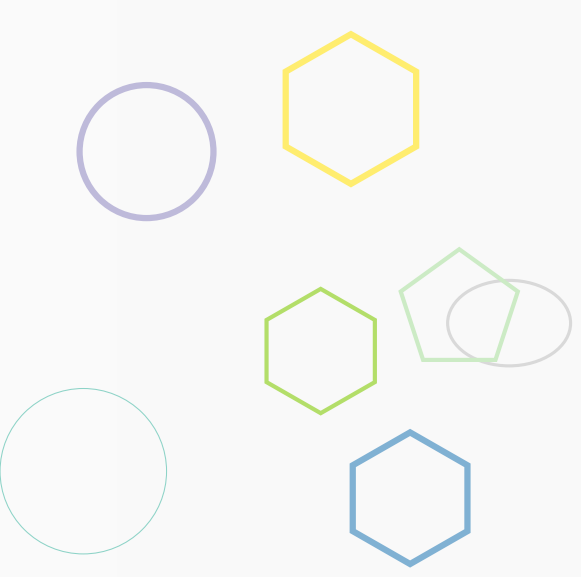[{"shape": "circle", "thickness": 0.5, "radius": 0.72, "center": [0.143, 0.183]}, {"shape": "circle", "thickness": 3, "radius": 0.58, "center": [0.252, 0.737]}, {"shape": "hexagon", "thickness": 3, "radius": 0.57, "center": [0.706, 0.136]}, {"shape": "hexagon", "thickness": 2, "radius": 0.54, "center": [0.552, 0.391]}, {"shape": "oval", "thickness": 1.5, "radius": 0.53, "center": [0.876, 0.44]}, {"shape": "pentagon", "thickness": 2, "radius": 0.53, "center": [0.79, 0.462]}, {"shape": "hexagon", "thickness": 3, "radius": 0.65, "center": [0.604, 0.81]}]